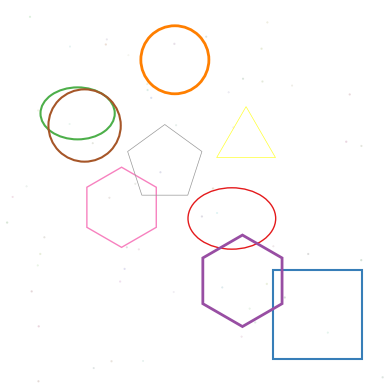[{"shape": "oval", "thickness": 1, "radius": 0.57, "center": [0.602, 0.433]}, {"shape": "square", "thickness": 1.5, "radius": 0.58, "center": [0.825, 0.182]}, {"shape": "oval", "thickness": 1.5, "radius": 0.48, "center": [0.202, 0.706]}, {"shape": "hexagon", "thickness": 2, "radius": 0.59, "center": [0.63, 0.271]}, {"shape": "circle", "thickness": 2, "radius": 0.44, "center": [0.454, 0.845]}, {"shape": "triangle", "thickness": 0.5, "radius": 0.44, "center": [0.639, 0.635]}, {"shape": "circle", "thickness": 1.5, "radius": 0.47, "center": [0.22, 0.674]}, {"shape": "hexagon", "thickness": 1, "radius": 0.52, "center": [0.316, 0.462]}, {"shape": "pentagon", "thickness": 0.5, "radius": 0.51, "center": [0.428, 0.575]}]